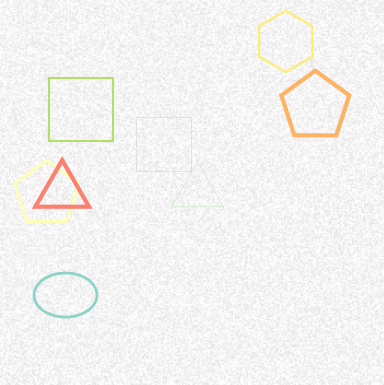[{"shape": "oval", "thickness": 2, "radius": 0.41, "center": [0.17, 0.234]}, {"shape": "pentagon", "thickness": 2, "radius": 0.44, "center": [0.122, 0.496]}, {"shape": "triangle", "thickness": 3, "radius": 0.4, "center": [0.162, 0.503]}, {"shape": "pentagon", "thickness": 3, "radius": 0.46, "center": [0.819, 0.724]}, {"shape": "square", "thickness": 1.5, "radius": 0.41, "center": [0.211, 0.715]}, {"shape": "square", "thickness": 0.5, "radius": 0.36, "center": [0.425, 0.626]}, {"shape": "triangle", "thickness": 0.5, "radius": 0.39, "center": [0.513, 0.502]}, {"shape": "hexagon", "thickness": 1.5, "radius": 0.4, "center": [0.742, 0.893]}]